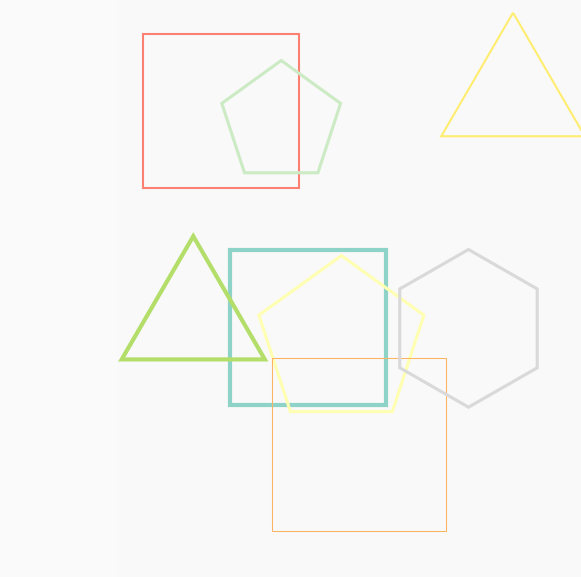[{"shape": "square", "thickness": 2, "radius": 0.67, "center": [0.529, 0.432]}, {"shape": "pentagon", "thickness": 1.5, "radius": 0.75, "center": [0.587, 0.407]}, {"shape": "square", "thickness": 1, "radius": 0.67, "center": [0.38, 0.807]}, {"shape": "square", "thickness": 0.5, "radius": 0.75, "center": [0.617, 0.229]}, {"shape": "triangle", "thickness": 2, "radius": 0.71, "center": [0.332, 0.448]}, {"shape": "hexagon", "thickness": 1.5, "radius": 0.68, "center": [0.806, 0.431]}, {"shape": "pentagon", "thickness": 1.5, "radius": 0.54, "center": [0.484, 0.787]}, {"shape": "triangle", "thickness": 1, "radius": 0.71, "center": [0.883, 0.834]}]